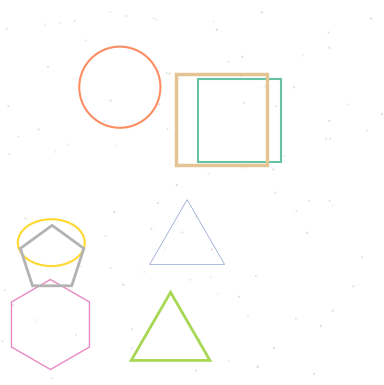[{"shape": "square", "thickness": 1.5, "radius": 0.54, "center": [0.622, 0.687]}, {"shape": "circle", "thickness": 1.5, "radius": 0.53, "center": [0.311, 0.774]}, {"shape": "triangle", "thickness": 0.5, "radius": 0.56, "center": [0.486, 0.369]}, {"shape": "hexagon", "thickness": 1, "radius": 0.58, "center": [0.131, 0.157]}, {"shape": "triangle", "thickness": 2, "radius": 0.59, "center": [0.443, 0.123]}, {"shape": "oval", "thickness": 1.5, "radius": 0.43, "center": [0.133, 0.37]}, {"shape": "square", "thickness": 2.5, "radius": 0.59, "center": [0.575, 0.69]}, {"shape": "pentagon", "thickness": 2, "radius": 0.43, "center": [0.135, 0.328]}]